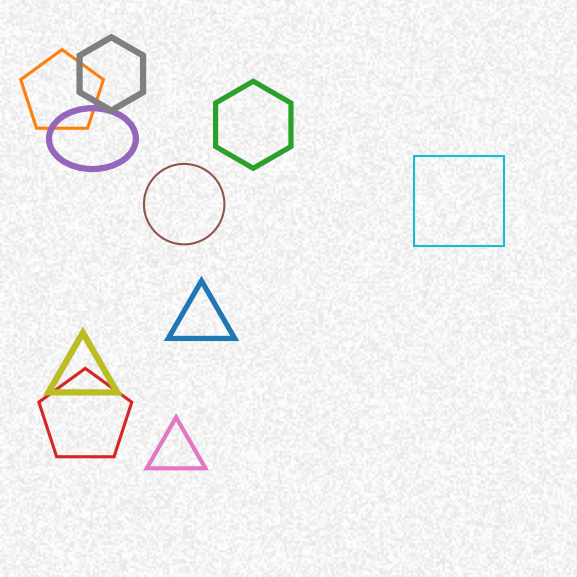[{"shape": "triangle", "thickness": 2.5, "radius": 0.33, "center": [0.349, 0.446]}, {"shape": "pentagon", "thickness": 1.5, "radius": 0.38, "center": [0.107, 0.838]}, {"shape": "hexagon", "thickness": 2.5, "radius": 0.38, "center": [0.439, 0.783]}, {"shape": "pentagon", "thickness": 1.5, "radius": 0.42, "center": [0.148, 0.277]}, {"shape": "oval", "thickness": 3, "radius": 0.38, "center": [0.16, 0.759]}, {"shape": "circle", "thickness": 1, "radius": 0.35, "center": [0.319, 0.646]}, {"shape": "triangle", "thickness": 2, "radius": 0.29, "center": [0.305, 0.218]}, {"shape": "hexagon", "thickness": 3, "radius": 0.32, "center": [0.193, 0.871]}, {"shape": "triangle", "thickness": 3, "radius": 0.34, "center": [0.143, 0.354]}, {"shape": "square", "thickness": 1, "radius": 0.39, "center": [0.795, 0.65]}]